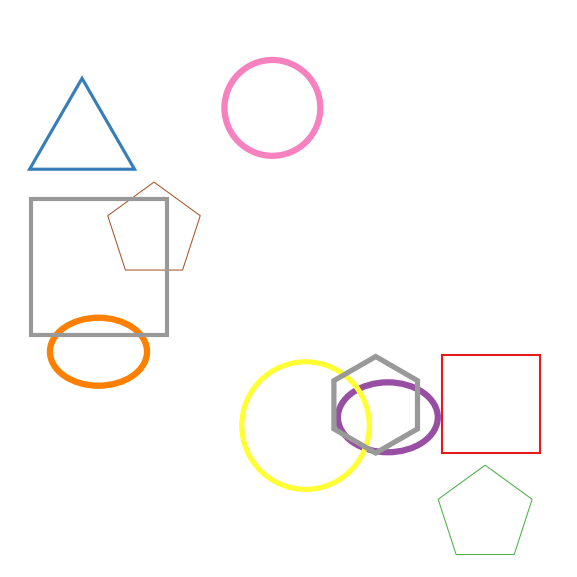[{"shape": "square", "thickness": 1, "radius": 0.42, "center": [0.85, 0.3]}, {"shape": "triangle", "thickness": 1.5, "radius": 0.52, "center": [0.142, 0.759]}, {"shape": "pentagon", "thickness": 0.5, "radius": 0.43, "center": [0.84, 0.108]}, {"shape": "oval", "thickness": 3, "radius": 0.43, "center": [0.672, 0.277]}, {"shape": "oval", "thickness": 3, "radius": 0.42, "center": [0.171, 0.39]}, {"shape": "circle", "thickness": 2.5, "radius": 0.55, "center": [0.529, 0.262]}, {"shape": "pentagon", "thickness": 0.5, "radius": 0.42, "center": [0.267, 0.6]}, {"shape": "circle", "thickness": 3, "radius": 0.41, "center": [0.472, 0.812]}, {"shape": "square", "thickness": 2, "radius": 0.59, "center": [0.172, 0.537]}, {"shape": "hexagon", "thickness": 2.5, "radius": 0.42, "center": [0.651, 0.298]}]